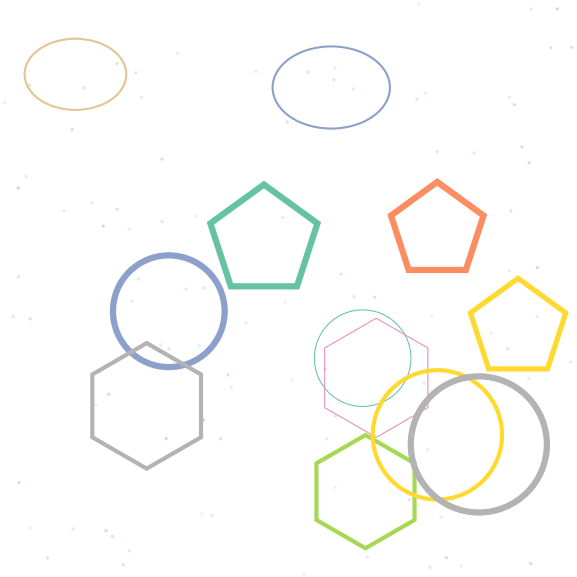[{"shape": "circle", "thickness": 0.5, "radius": 0.42, "center": [0.628, 0.379]}, {"shape": "pentagon", "thickness": 3, "radius": 0.49, "center": [0.457, 0.582]}, {"shape": "pentagon", "thickness": 3, "radius": 0.42, "center": [0.757, 0.6]}, {"shape": "circle", "thickness": 3, "radius": 0.48, "center": [0.292, 0.46]}, {"shape": "oval", "thickness": 1, "radius": 0.51, "center": [0.574, 0.848]}, {"shape": "hexagon", "thickness": 0.5, "radius": 0.52, "center": [0.652, 0.345]}, {"shape": "hexagon", "thickness": 2, "radius": 0.49, "center": [0.633, 0.148]}, {"shape": "pentagon", "thickness": 2.5, "radius": 0.43, "center": [0.897, 0.431]}, {"shape": "circle", "thickness": 2, "radius": 0.56, "center": [0.757, 0.246]}, {"shape": "oval", "thickness": 1, "radius": 0.44, "center": [0.131, 0.87]}, {"shape": "hexagon", "thickness": 2, "radius": 0.54, "center": [0.254, 0.296]}, {"shape": "circle", "thickness": 3, "radius": 0.59, "center": [0.829, 0.23]}]